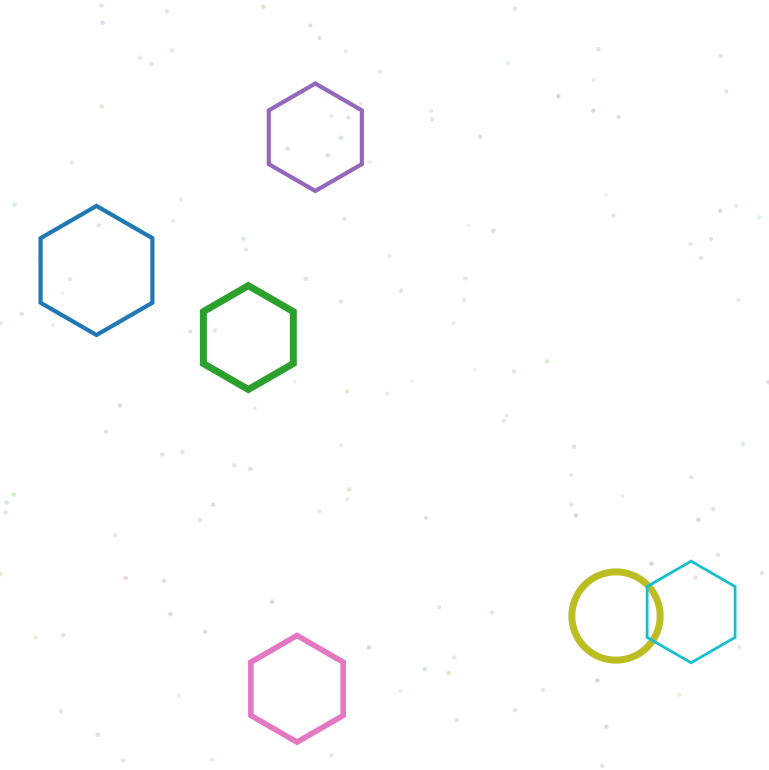[{"shape": "hexagon", "thickness": 1.5, "radius": 0.42, "center": [0.125, 0.649]}, {"shape": "hexagon", "thickness": 2.5, "radius": 0.34, "center": [0.323, 0.562]}, {"shape": "hexagon", "thickness": 1.5, "radius": 0.35, "center": [0.41, 0.822]}, {"shape": "hexagon", "thickness": 2, "radius": 0.35, "center": [0.386, 0.105]}, {"shape": "circle", "thickness": 2.5, "radius": 0.29, "center": [0.8, 0.2]}, {"shape": "hexagon", "thickness": 1, "radius": 0.33, "center": [0.898, 0.205]}]